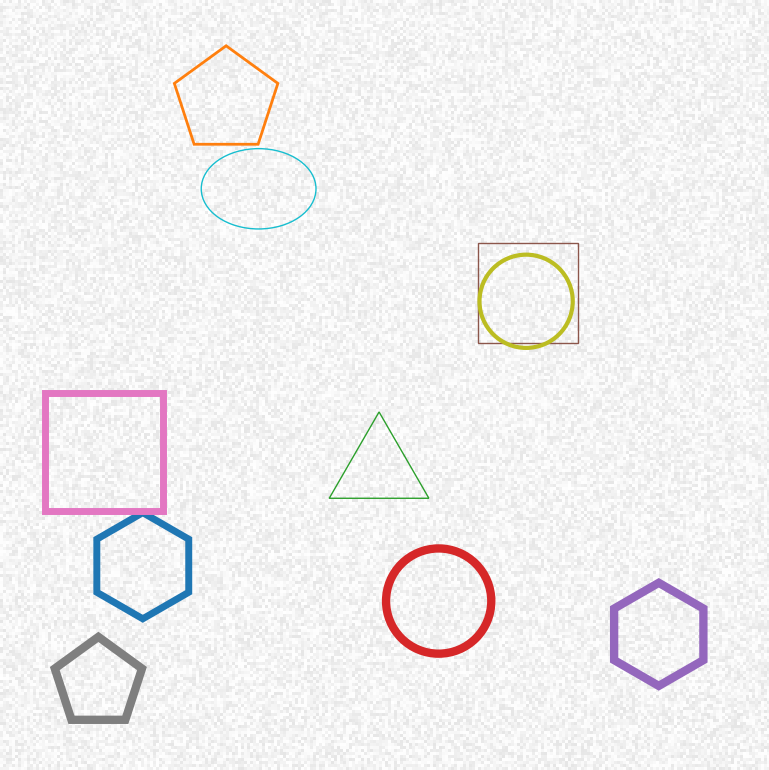[{"shape": "hexagon", "thickness": 2.5, "radius": 0.34, "center": [0.185, 0.265]}, {"shape": "pentagon", "thickness": 1, "radius": 0.35, "center": [0.294, 0.87]}, {"shape": "triangle", "thickness": 0.5, "radius": 0.37, "center": [0.492, 0.39]}, {"shape": "circle", "thickness": 3, "radius": 0.34, "center": [0.57, 0.219]}, {"shape": "hexagon", "thickness": 3, "radius": 0.33, "center": [0.856, 0.176]}, {"shape": "square", "thickness": 0.5, "radius": 0.33, "center": [0.686, 0.619]}, {"shape": "square", "thickness": 2.5, "radius": 0.38, "center": [0.135, 0.413]}, {"shape": "pentagon", "thickness": 3, "radius": 0.3, "center": [0.128, 0.113]}, {"shape": "circle", "thickness": 1.5, "radius": 0.3, "center": [0.683, 0.609]}, {"shape": "oval", "thickness": 0.5, "radius": 0.37, "center": [0.336, 0.755]}]